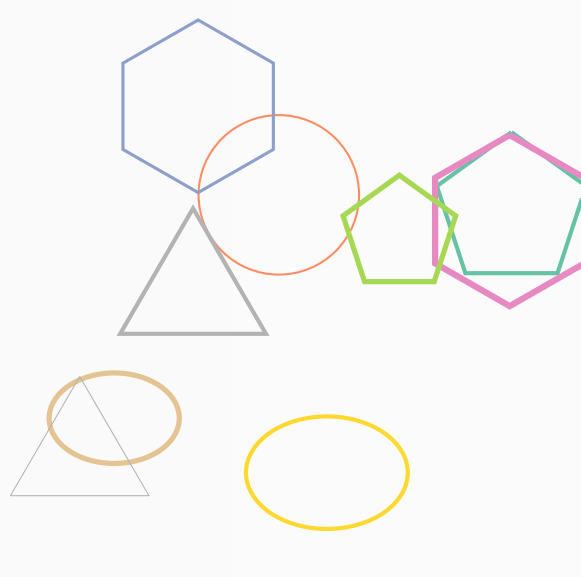[{"shape": "pentagon", "thickness": 2, "radius": 0.67, "center": [0.88, 0.635]}, {"shape": "circle", "thickness": 1, "radius": 0.69, "center": [0.48, 0.662]}, {"shape": "hexagon", "thickness": 1.5, "radius": 0.75, "center": [0.341, 0.815]}, {"shape": "hexagon", "thickness": 3, "radius": 0.74, "center": [0.877, 0.617]}, {"shape": "pentagon", "thickness": 2.5, "radius": 0.51, "center": [0.687, 0.594]}, {"shape": "oval", "thickness": 2, "radius": 0.7, "center": [0.562, 0.181]}, {"shape": "oval", "thickness": 2.5, "radius": 0.56, "center": [0.196, 0.275]}, {"shape": "triangle", "thickness": 0.5, "radius": 0.69, "center": [0.137, 0.21]}, {"shape": "triangle", "thickness": 2, "radius": 0.72, "center": [0.332, 0.494]}]